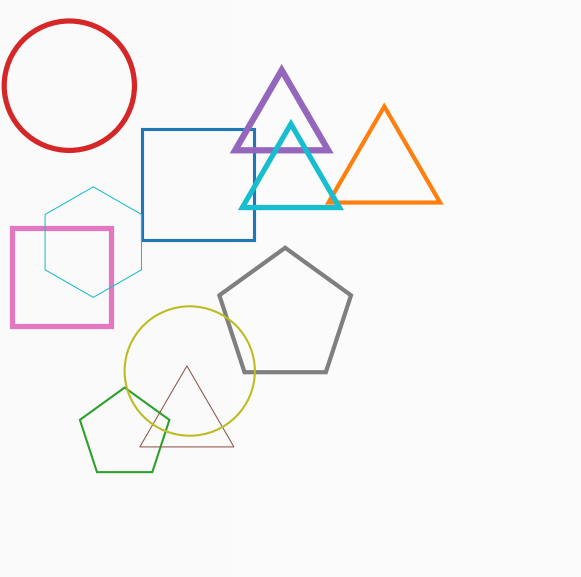[{"shape": "square", "thickness": 1.5, "radius": 0.48, "center": [0.34, 0.68]}, {"shape": "triangle", "thickness": 2, "radius": 0.55, "center": [0.661, 0.704]}, {"shape": "pentagon", "thickness": 1, "radius": 0.4, "center": [0.214, 0.247]}, {"shape": "circle", "thickness": 2.5, "radius": 0.56, "center": [0.119, 0.851]}, {"shape": "triangle", "thickness": 3, "radius": 0.46, "center": [0.485, 0.785]}, {"shape": "triangle", "thickness": 0.5, "radius": 0.47, "center": [0.322, 0.272]}, {"shape": "square", "thickness": 2.5, "radius": 0.43, "center": [0.106, 0.52]}, {"shape": "pentagon", "thickness": 2, "radius": 0.6, "center": [0.491, 0.451]}, {"shape": "circle", "thickness": 1, "radius": 0.56, "center": [0.326, 0.357]}, {"shape": "triangle", "thickness": 2.5, "radius": 0.48, "center": [0.501, 0.688]}, {"shape": "hexagon", "thickness": 0.5, "radius": 0.48, "center": [0.16, 0.58]}]